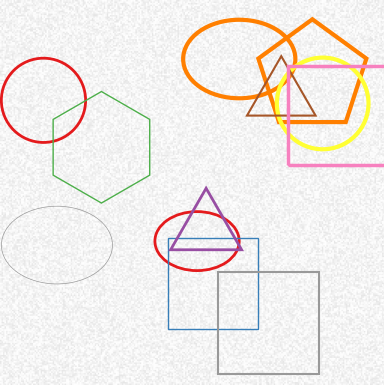[{"shape": "circle", "thickness": 2, "radius": 0.55, "center": [0.113, 0.739]}, {"shape": "oval", "thickness": 2, "radius": 0.55, "center": [0.512, 0.374]}, {"shape": "square", "thickness": 1, "radius": 0.59, "center": [0.553, 0.264]}, {"shape": "hexagon", "thickness": 1, "radius": 0.72, "center": [0.263, 0.617]}, {"shape": "triangle", "thickness": 2, "radius": 0.53, "center": [0.535, 0.404]}, {"shape": "oval", "thickness": 3, "radius": 0.73, "center": [0.621, 0.847]}, {"shape": "pentagon", "thickness": 3, "radius": 0.74, "center": [0.811, 0.802]}, {"shape": "circle", "thickness": 3, "radius": 0.6, "center": [0.838, 0.731]}, {"shape": "triangle", "thickness": 1.5, "radius": 0.51, "center": [0.731, 0.751]}, {"shape": "square", "thickness": 2.5, "radius": 0.64, "center": [0.875, 0.701]}, {"shape": "oval", "thickness": 0.5, "radius": 0.72, "center": [0.148, 0.363]}, {"shape": "square", "thickness": 1.5, "radius": 0.66, "center": [0.697, 0.161]}]